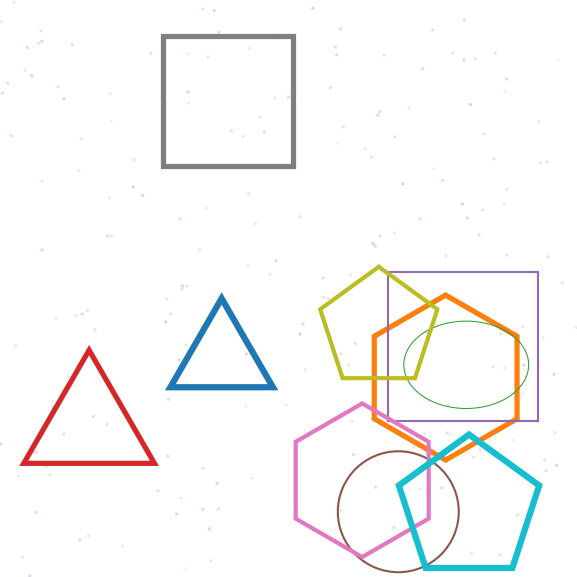[{"shape": "triangle", "thickness": 3, "radius": 0.51, "center": [0.384, 0.38]}, {"shape": "hexagon", "thickness": 2.5, "radius": 0.71, "center": [0.772, 0.345]}, {"shape": "oval", "thickness": 0.5, "radius": 0.54, "center": [0.807, 0.367]}, {"shape": "triangle", "thickness": 2.5, "radius": 0.65, "center": [0.154, 0.262]}, {"shape": "square", "thickness": 1, "radius": 0.65, "center": [0.802, 0.399]}, {"shape": "circle", "thickness": 1, "radius": 0.52, "center": [0.69, 0.113]}, {"shape": "hexagon", "thickness": 2, "radius": 0.66, "center": [0.627, 0.168]}, {"shape": "square", "thickness": 2.5, "radius": 0.56, "center": [0.395, 0.824]}, {"shape": "pentagon", "thickness": 2, "radius": 0.53, "center": [0.656, 0.431]}, {"shape": "pentagon", "thickness": 3, "radius": 0.64, "center": [0.812, 0.119]}]